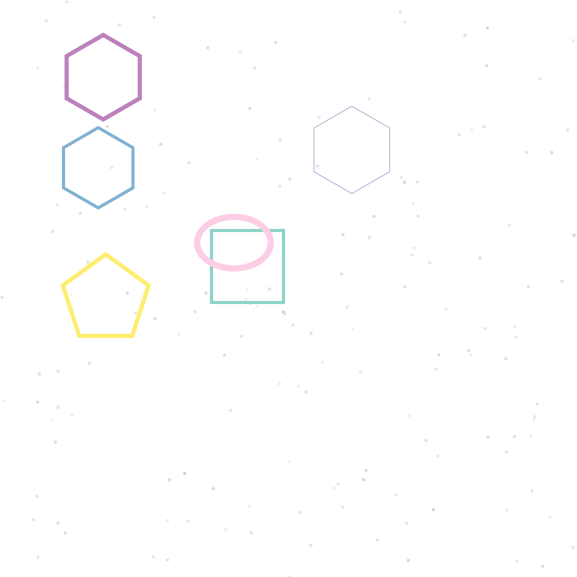[{"shape": "square", "thickness": 1.5, "radius": 0.31, "center": [0.428, 0.539]}, {"shape": "hexagon", "thickness": 0.5, "radius": 0.38, "center": [0.609, 0.74]}, {"shape": "hexagon", "thickness": 1.5, "radius": 0.35, "center": [0.17, 0.709]}, {"shape": "oval", "thickness": 3, "radius": 0.32, "center": [0.405, 0.579]}, {"shape": "hexagon", "thickness": 2, "radius": 0.37, "center": [0.179, 0.865]}, {"shape": "pentagon", "thickness": 2, "radius": 0.39, "center": [0.183, 0.481]}]